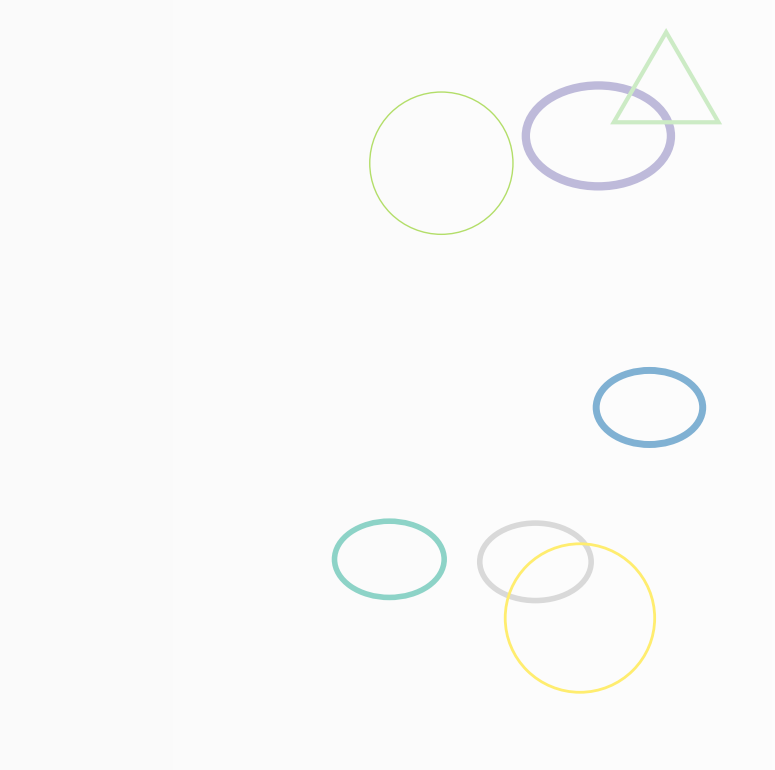[{"shape": "oval", "thickness": 2, "radius": 0.35, "center": [0.502, 0.274]}, {"shape": "oval", "thickness": 3, "radius": 0.47, "center": [0.772, 0.824]}, {"shape": "oval", "thickness": 2.5, "radius": 0.34, "center": [0.838, 0.471]}, {"shape": "circle", "thickness": 0.5, "radius": 0.46, "center": [0.569, 0.788]}, {"shape": "oval", "thickness": 2, "radius": 0.36, "center": [0.691, 0.27]}, {"shape": "triangle", "thickness": 1.5, "radius": 0.39, "center": [0.86, 0.88]}, {"shape": "circle", "thickness": 1, "radius": 0.48, "center": [0.748, 0.197]}]